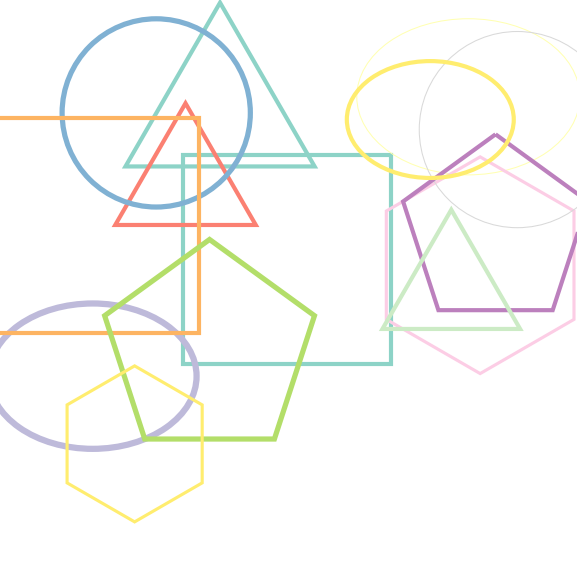[{"shape": "square", "thickness": 2, "radius": 0.9, "center": [0.497, 0.55]}, {"shape": "triangle", "thickness": 2, "radius": 0.95, "center": [0.381, 0.805]}, {"shape": "oval", "thickness": 0.5, "radius": 0.97, "center": [0.811, 0.832]}, {"shape": "oval", "thickness": 3, "radius": 0.9, "center": [0.161, 0.348]}, {"shape": "triangle", "thickness": 2, "radius": 0.7, "center": [0.321, 0.68]}, {"shape": "circle", "thickness": 2.5, "radius": 0.81, "center": [0.271, 0.804]}, {"shape": "square", "thickness": 2, "radius": 0.93, "center": [0.159, 0.609]}, {"shape": "pentagon", "thickness": 2.5, "radius": 0.96, "center": [0.363, 0.393]}, {"shape": "hexagon", "thickness": 1.5, "radius": 0.94, "center": [0.831, 0.54]}, {"shape": "circle", "thickness": 0.5, "radius": 0.85, "center": [0.896, 0.775]}, {"shape": "pentagon", "thickness": 2, "radius": 0.84, "center": [0.858, 0.598]}, {"shape": "triangle", "thickness": 2, "radius": 0.69, "center": [0.781, 0.498]}, {"shape": "oval", "thickness": 2, "radius": 0.72, "center": [0.745, 0.792]}, {"shape": "hexagon", "thickness": 1.5, "radius": 0.68, "center": [0.233, 0.231]}]